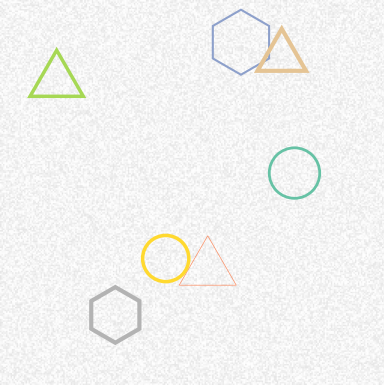[{"shape": "circle", "thickness": 2, "radius": 0.33, "center": [0.765, 0.55]}, {"shape": "triangle", "thickness": 0.5, "radius": 0.43, "center": [0.54, 0.302]}, {"shape": "hexagon", "thickness": 1.5, "radius": 0.42, "center": [0.626, 0.89]}, {"shape": "triangle", "thickness": 2.5, "radius": 0.4, "center": [0.147, 0.79]}, {"shape": "circle", "thickness": 2.5, "radius": 0.3, "center": [0.43, 0.328]}, {"shape": "triangle", "thickness": 3, "radius": 0.36, "center": [0.732, 0.852]}, {"shape": "hexagon", "thickness": 3, "radius": 0.36, "center": [0.3, 0.182]}]